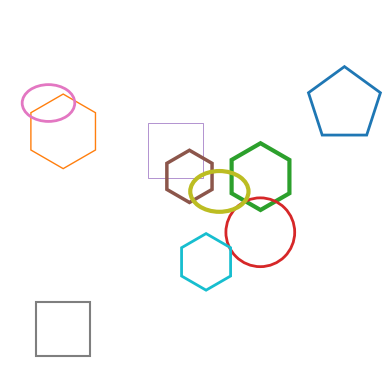[{"shape": "pentagon", "thickness": 2, "radius": 0.49, "center": [0.895, 0.729]}, {"shape": "hexagon", "thickness": 1, "radius": 0.48, "center": [0.164, 0.659]}, {"shape": "hexagon", "thickness": 3, "radius": 0.43, "center": [0.677, 0.541]}, {"shape": "circle", "thickness": 2, "radius": 0.45, "center": [0.676, 0.397]}, {"shape": "square", "thickness": 0.5, "radius": 0.36, "center": [0.455, 0.609]}, {"shape": "hexagon", "thickness": 2.5, "radius": 0.34, "center": [0.492, 0.542]}, {"shape": "oval", "thickness": 2, "radius": 0.34, "center": [0.126, 0.732]}, {"shape": "square", "thickness": 1.5, "radius": 0.35, "center": [0.163, 0.146]}, {"shape": "oval", "thickness": 3, "radius": 0.38, "center": [0.57, 0.503]}, {"shape": "hexagon", "thickness": 2, "radius": 0.37, "center": [0.535, 0.32]}]